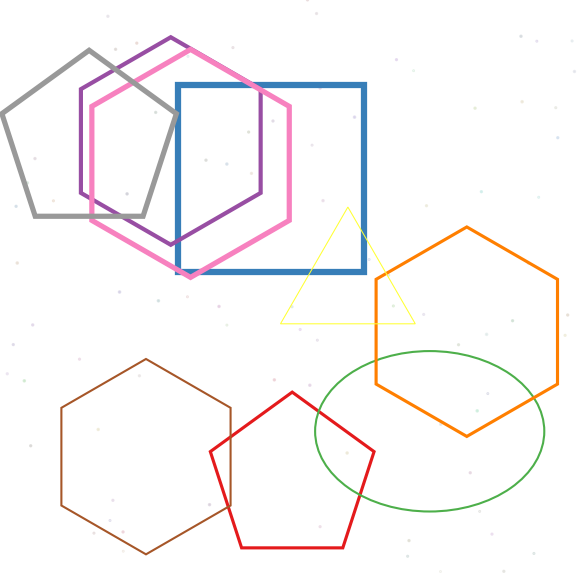[{"shape": "pentagon", "thickness": 1.5, "radius": 0.75, "center": [0.506, 0.171]}, {"shape": "square", "thickness": 3, "radius": 0.81, "center": [0.469, 0.69]}, {"shape": "oval", "thickness": 1, "radius": 0.99, "center": [0.744, 0.252]}, {"shape": "hexagon", "thickness": 2, "radius": 0.9, "center": [0.296, 0.755]}, {"shape": "hexagon", "thickness": 1.5, "radius": 0.91, "center": [0.808, 0.425]}, {"shape": "triangle", "thickness": 0.5, "radius": 0.67, "center": [0.602, 0.506]}, {"shape": "hexagon", "thickness": 1, "radius": 0.85, "center": [0.253, 0.208]}, {"shape": "hexagon", "thickness": 2.5, "radius": 0.99, "center": [0.33, 0.716]}, {"shape": "pentagon", "thickness": 2.5, "radius": 0.79, "center": [0.154, 0.753]}]